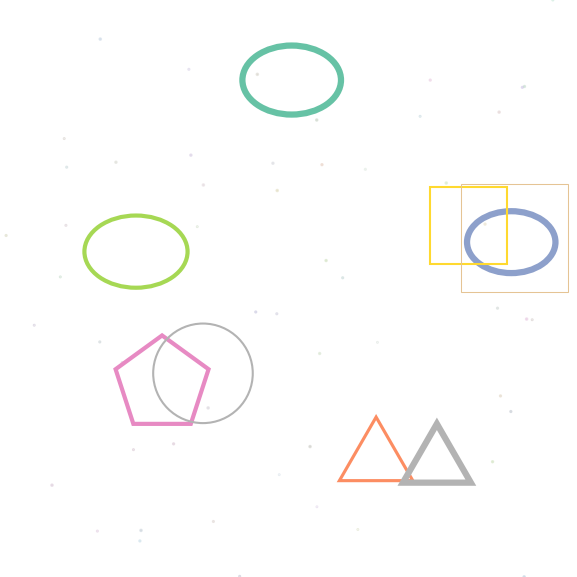[{"shape": "oval", "thickness": 3, "radius": 0.43, "center": [0.505, 0.861]}, {"shape": "triangle", "thickness": 1.5, "radius": 0.37, "center": [0.651, 0.204]}, {"shape": "oval", "thickness": 3, "radius": 0.38, "center": [0.885, 0.58]}, {"shape": "pentagon", "thickness": 2, "radius": 0.42, "center": [0.281, 0.334]}, {"shape": "oval", "thickness": 2, "radius": 0.45, "center": [0.235, 0.563]}, {"shape": "square", "thickness": 1, "radius": 0.33, "center": [0.812, 0.609]}, {"shape": "square", "thickness": 0.5, "radius": 0.47, "center": [0.891, 0.587]}, {"shape": "triangle", "thickness": 3, "radius": 0.34, "center": [0.756, 0.197]}, {"shape": "circle", "thickness": 1, "radius": 0.43, "center": [0.351, 0.353]}]